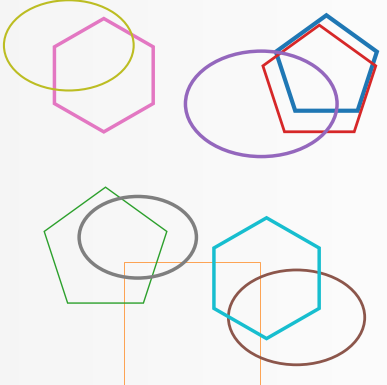[{"shape": "pentagon", "thickness": 3, "radius": 0.69, "center": [0.842, 0.823]}, {"shape": "square", "thickness": 0.5, "radius": 0.88, "center": [0.495, 0.144]}, {"shape": "pentagon", "thickness": 1, "radius": 0.83, "center": [0.272, 0.347]}, {"shape": "pentagon", "thickness": 2, "radius": 0.77, "center": [0.824, 0.782]}, {"shape": "oval", "thickness": 2.5, "radius": 0.98, "center": [0.674, 0.73]}, {"shape": "oval", "thickness": 2, "radius": 0.88, "center": [0.765, 0.176]}, {"shape": "hexagon", "thickness": 2.5, "radius": 0.74, "center": [0.268, 0.805]}, {"shape": "oval", "thickness": 2.5, "radius": 0.76, "center": [0.356, 0.384]}, {"shape": "oval", "thickness": 1.5, "radius": 0.84, "center": [0.178, 0.882]}, {"shape": "hexagon", "thickness": 2.5, "radius": 0.78, "center": [0.688, 0.277]}]